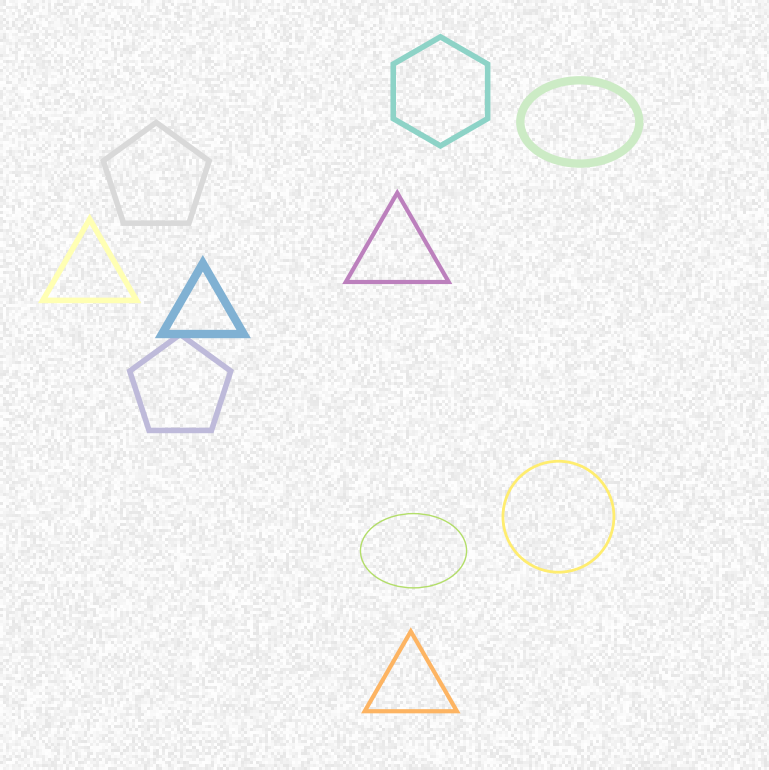[{"shape": "hexagon", "thickness": 2, "radius": 0.35, "center": [0.572, 0.881]}, {"shape": "triangle", "thickness": 2, "radius": 0.35, "center": [0.116, 0.645]}, {"shape": "pentagon", "thickness": 2, "radius": 0.34, "center": [0.234, 0.497]}, {"shape": "triangle", "thickness": 3, "radius": 0.31, "center": [0.263, 0.597]}, {"shape": "triangle", "thickness": 1.5, "radius": 0.35, "center": [0.534, 0.111]}, {"shape": "oval", "thickness": 0.5, "radius": 0.34, "center": [0.537, 0.285]}, {"shape": "pentagon", "thickness": 2, "radius": 0.36, "center": [0.203, 0.769]}, {"shape": "triangle", "thickness": 1.5, "radius": 0.39, "center": [0.516, 0.672]}, {"shape": "oval", "thickness": 3, "radius": 0.39, "center": [0.753, 0.842]}, {"shape": "circle", "thickness": 1, "radius": 0.36, "center": [0.725, 0.329]}]